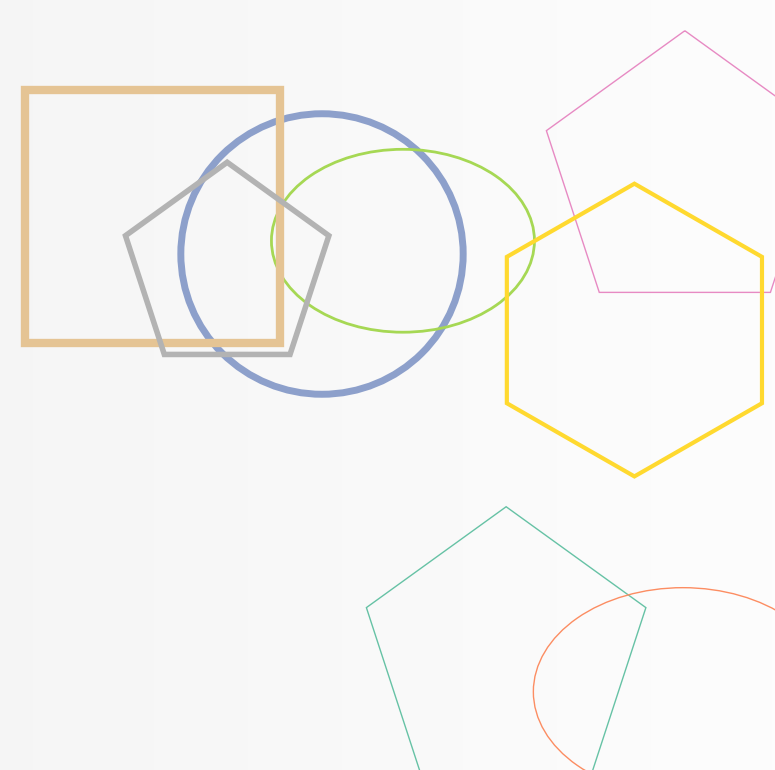[{"shape": "pentagon", "thickness": 0.5, "radius": 0.95, "center": [0.653, 0.152]}, {"shape": "oval", "thickness": 0.5, "radius": 0.97, "center": [0.881, 0.102]}, {"shape": "circle", "thickness": 2.5, "radius": 0.91, "center": [0.415, 0.67]}, {"shape": "pentagon", "thickness": 0.5, "radius": 0.94, "center": [0.884, 0.772]}, {"shape": "oval", "thickness": 1, "radius": 0.85, "center": [0.52, 0.687]}, {"shape": "hexagon", "thickness": 1.5, "radius": 0.95, "center": [0.819, 0.571]}, {"shape": "square", "thickness": 3, "radius": 0.82, "center": [0.197, 0.719]}, {"shape": "pentagon", "thickness": 2, "radius": 0.69, "center": [0.293, 0.651]}]